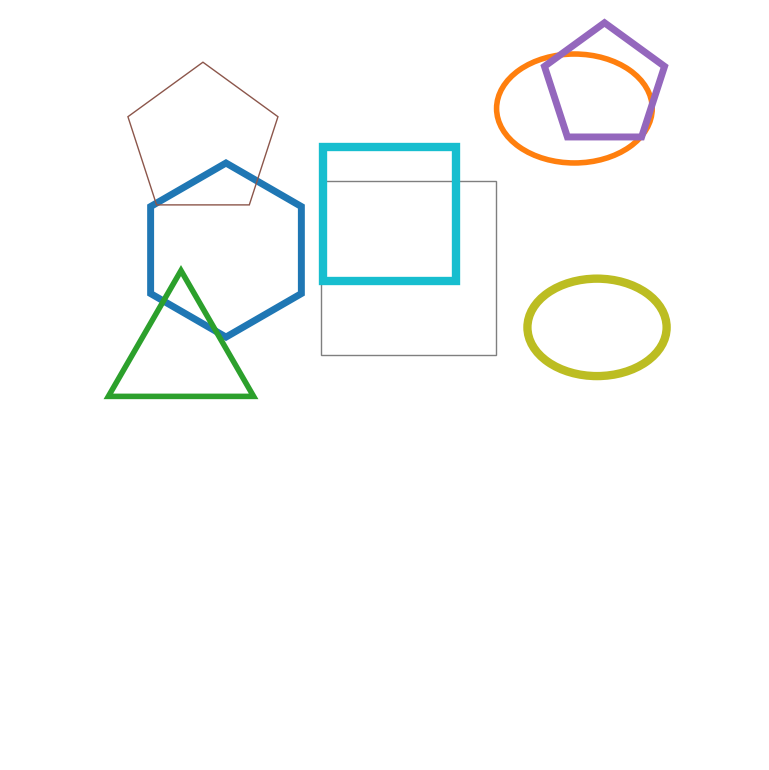[{"shape": "hexagon", "thickness": 2.5, "radius": 0.57, "center": [0.293, 0.675]}, {"shape": "oval", "thickness": 2, "radius": 0.51, "center": [0.746, 0.859]}, {"shape": "triangle", "thickness": 2, "radius": 0.54, "center": [0.235, 0.54]}, {"shape": "pentagon", "thickness": 2.5, "radius": 0.41, "center": [0.785, 0.888]}, {"shape": "pentagon", "thickness": 0.5, "radius": 0.51, "center": [0.264, 0.817]}, {"shape": "square", "thickness": 0.5, "radius": 0.57, "center": [0.531, 0.652]}, {"shape": "oval", "thickness": 3, "radius": 0.45, "center": [0.775, 0.575]}, {"shape": "square", "thickness": 3, "radius": 0.43, "center": [0.506, 0.722]}]